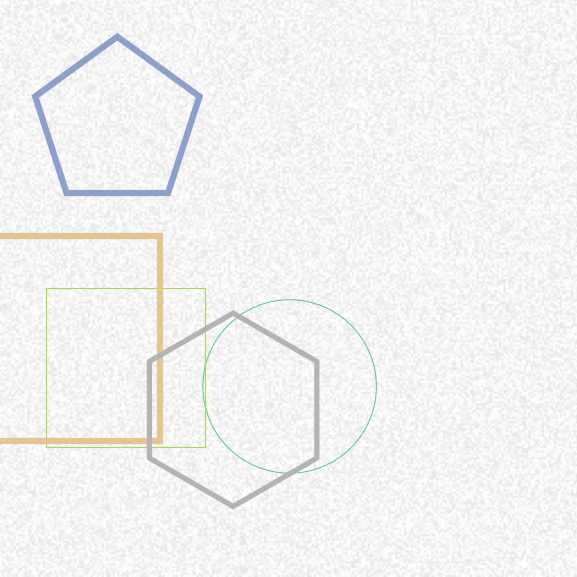[{"shape": "circle", "thickness": 0.5, "radius": 0.75, "center": [0.502, 0.33]}, {"shape": "pentagon", "thickness": 3, "radius": 0.75, "center": [0.203, 0.786]}, {"shape": "square", "thickness": 0.5, "radius": 0.69, "center": [0.217, 0.362]}, {"shape": "square", "thickness": 3, "radius": 0.89, "center": [0.1, 0.413]}, {"shape": "hexagon", "thickness": 2.5, "radius": 0.84, "center": [0.404, 0.29]}]